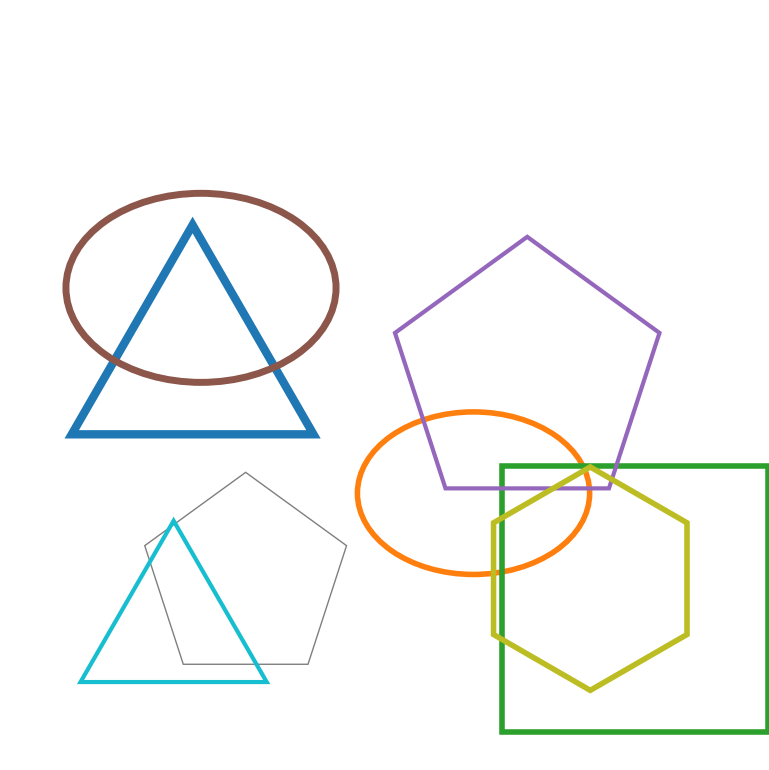[{"shape": "triangle", "thickness": 3, "radius": 0.91, "center": [0.25, 0.527]}, {"shape": "oval", "thickness": 2, "radius": 0.75, "center": [0.615, 0.36]}, {"shape": "square", "thickness": 2, "radius": 0.86, "center": [0.825, 0.222]}, {"shape": "pentagon", "thickness": 1.5, "radius": 0.9, "center": [0.685, 0.512]}, {"shape": "oval", "thickness": 2.5, "radius": 0.88, "center": [0.261, 0.626]}, {"shape": "pentagon", "thickness": 0.5, "radius": 0.69, "center": [0.319, 0.249]}, {"shape": "hexagon", "thickness": 2, "radius": 0.73, "center": [0.767, 0.248]}, {"shape": "triangle", "thickness": 1.5, "radius": 0.7, "center": [0.225, 0.184]}]